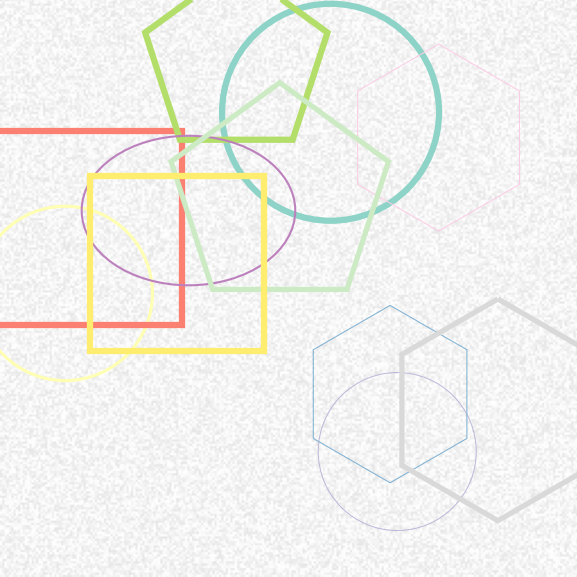[{"shape": "circle", "thickness": 3, "radius": 0.94, "center": [0.572, 0.805]}, {"shape": "circle", "thickness": 1.5, "radius": 0.75, "center": [0.113, 0.491]}, {"shape": "circle", "thickness": 0.5, "radius": 0.68, "center": [0.688, 0.217]}, {"shape": "square", "thickness": 3, "radius": 0.84, "center": [0.146, 0.604]}, {"shape": "hexagon", "thickness": 0.5, "radius": 0.77, "center": [0.675, 0.317]}, {"shape": "pentagon", "thickness": 3, "radius": 0.83, "center": [0.409, 0.891]}, {"shape": "hexagon", "thickness": 0.5, "radius": 0.81, "center": [0.759, 0.761]}, {"shape": "hexagon", "thickness": 2.5, "radius": 0.96, "center": [0.862, 0.289]}, {"shape": "oval", "thickness": 1, "radius": 0.92, "center": [0.326, 0.635]}, {"shape": "pentagon", "thickness": 2.5, "radius": 0.99, "center": [0.484, 0.658]}, {"shape": "square", "thickness": 3, "radius": 0.75, "center": [0.307, 0.543]}]